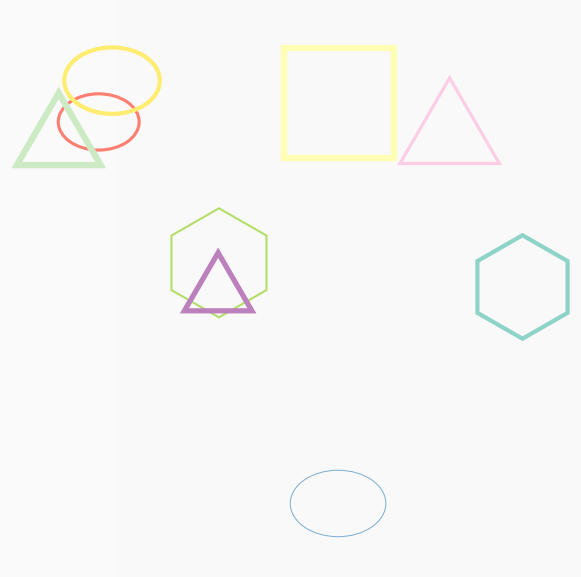[{"shape": "hexagon", "thickness": 2, "radius": 0.45, "center": [0.899, 0.502]}, {"shape": "square", "thickness": 3, "radius": 0.47, "center": [0.583, 0.821]}, {"shape": "oval", "thickness": 1.5, "radius": 0.35, "center": [0.17, 0.788]}, {"shape": "oval", "thickness": 0.5, "radius": 0.41, "center": [0.582, 0.127]}, {"shape": "hexagon", "thickness": 1, "radius": 0.47, "center": [0.377, 0.544]}, {"shape": "triangle", "thickness": 1.5, "radius": 0.49, "center": [0.774, 0.765]}, {"shape": "triangle", "thickness": 2.5, "radius": 0.34, "center": [0.375, 0.494]}, {"shape": "triangle", "thickness": 3, "radius": 0.42, "center": [0.101, 0.755]}, {"shape": "oval", "thickness": 2, "radius": 0.41, "center": [0.193, 0.86]}]